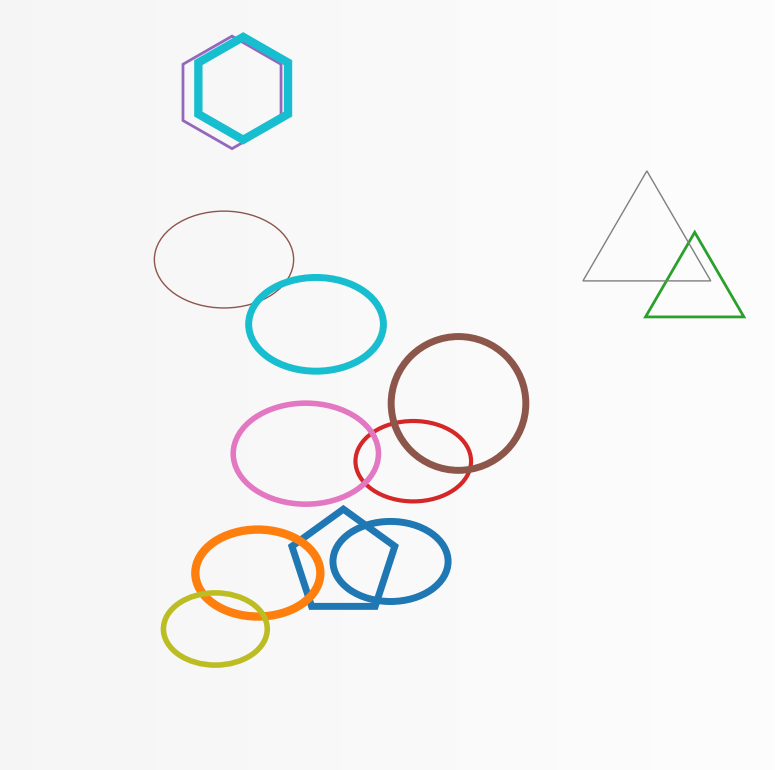[{"shape": "pentagon", "thickness": 2.5, "radius": 0.35, "center": [0.443, 0.269]}, {"shape": "oval", "thickness": 2.5, "radius": 0.37, "center": [0.504, 0.271]}, {"shape": "oval", "thickness": 3, "radius": 0.4, "center": [0.333, 0.256]}, {"shape": "triangle", "thickness": 1, "radius": 0.37, "center": [0.896, 0.625]}, {"shape": "oval", "thickness": 1.5, "radius": 0.37, "center": [0.533, 0.401]}, {"shape": "hexagon", "thickness": 1, "radius": 0.37, "center": [0.299, 0.88]}, {"shape": "oval", "thickness": 0.5, "radius": 0.45, "center": [0.289, 0.663]}, {"shape": "circle", "thickness": 2.5, "radius": 0.43, "center": [0.592, 0.476]}, {"shape": "oval", "thickness": 2, "radius": 0.47, "center": [0.395, 0.411]}, {"shape": "triangle", "thickness": 0.5, "radius": 0.48, "center": [0.835, 0.683]}, {"shape": "oval", "thickness": 2, "radius": 0.33, "center": [0.278, 0.183]}, {"shape": "oval", "thickness": 2.5, "radius": 0.43, "center": [0.408, 0.579]}, {"shape": "hexagon", "thickness": 3, "radius": 0.33, "center": [0.314, 0.885]}]